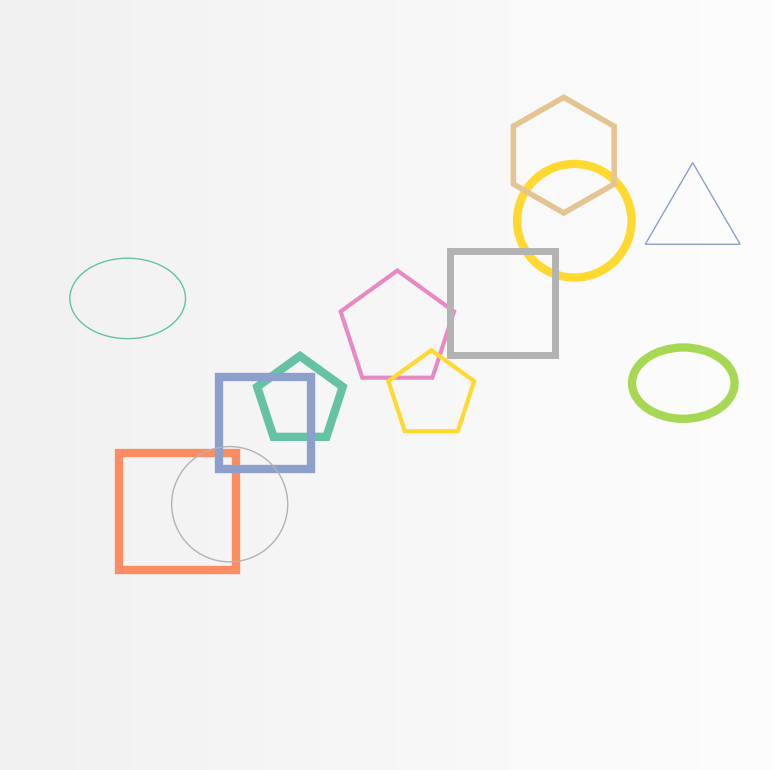[{"shape": "pentagon", "thickness": 3, "radius": 0.29, "center": [0.387, 0.48]}, {"shape": "oval", "thickness": 0.5, "radius": 0.37, "center": [0.165, 0.612]}, {"shape": "square", "thickness": 3, "radius": 0.38, "center": [0.229, 0.335]}, {"shape": "triangle", "thickness": 0.5, "radius": 0.35, "center": [0.894, 0.718]}, {"shape": "square", "thickness": 3, "radius": 0.3, "center": [0.342, 0.451]}, {"shape": "pentagon", "thickness": 1.5, "radius": 0.38, "center": [0.513, 0.572]}, {"shape": "oval", "thickness": 3, "radius": 0.33, "center": [0.882, 0.502]}, {"shape": "circle", "thickness": 3, "radius": 0.37, "center": [0.741, 0.713]}, {"shape": "pentagon", "thickness": 1.5, "radius": 0.29, "center": [0.557, 0.487]}, {"shape": "hexagon", "thickness": 2, "radius": 0.38, "center": [0.727, 0.799]}, {"shape": "square", "thickness": 2.5, "radius": 0.34, "center": [0.648, 0.606]}, {"shape": "circle", "thickness": 0.5, "radius": 0.37, "center": [0.296, 0.345]}]